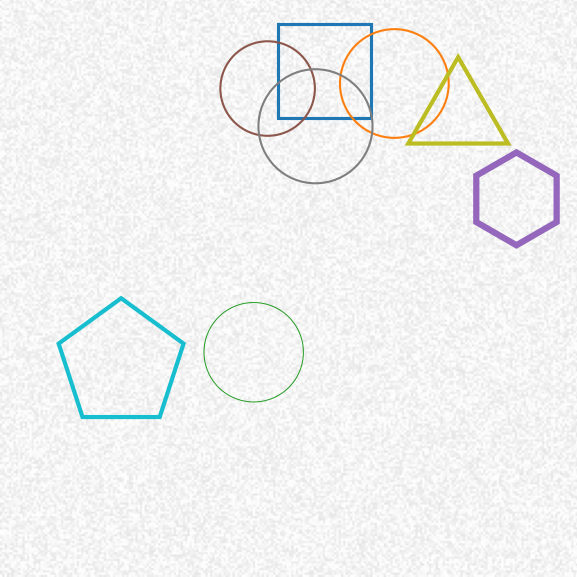[{"shape": "square", "thickness": 1.5, "radius": 0.41, "center": [0.562, 0.876]}, {"shape": "circle", "thickness": 1, "radius": 0.47, "center": [0.683, 0.855]}, {"shape": "circle", "thickness": 0.5, "radius": 0.43, "center": [0.439, 0.389]}, {"shape": "hexagon", "thickness": 3, "radius": 0.4, "center": [0.894, 0.655]}, {"shape": "circle", "thickness": 1, "radius": 0.41, "center": [0.463, 0.846]}, {"shape": "circle", "thickness": 1, "radius": 0.49, "center": [0.546, 0.78]}, {"shape": "triangle", "thickness": 2, "radius": 0.5, "center": [0.793, 0.8]}, {"shape": "pentagon", "thickness": 2, "radius": 0.57, "center": [0.21, 0.369]}]